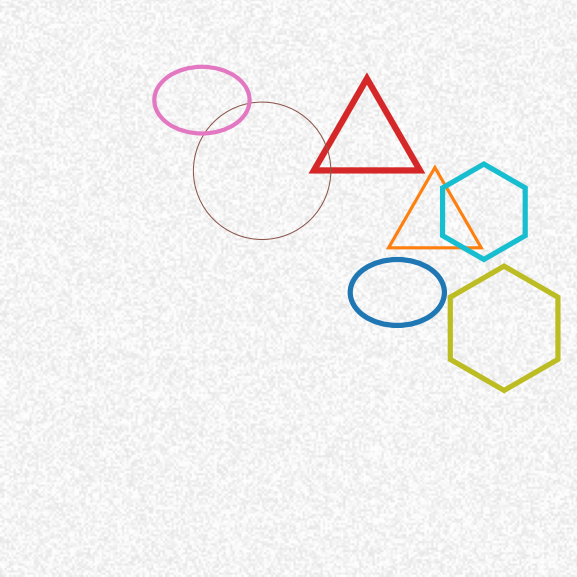[{"shape": "oval", "thickness": 2.5, "radius": 0.41, "center": [0.688, 0.493]}, {"shape": "triangle", "thickness": 1.5, "radius": 0.46, "center": [0.753, 0.616]}, {"shape": "triangle", "thickness": 3, "radius": 0.53, "center": [0.635, 0.757]}, {"shape": "circle", "thickness": 0.5, "radius": 0.59, "center": [0.454, 0.703]}, {"shape": "oval", "thickness": 2, "radius": 0.41, "center": [0.35, 0.826]}, {"shape": "hexagon", "thickness": 2.5, "radius": 0.54, "center": [0.873, 0.431]}, {"shape": "hexagon", "thickness": 2.5, "radius": 0.41, "center": [0.838, 0.632]}]